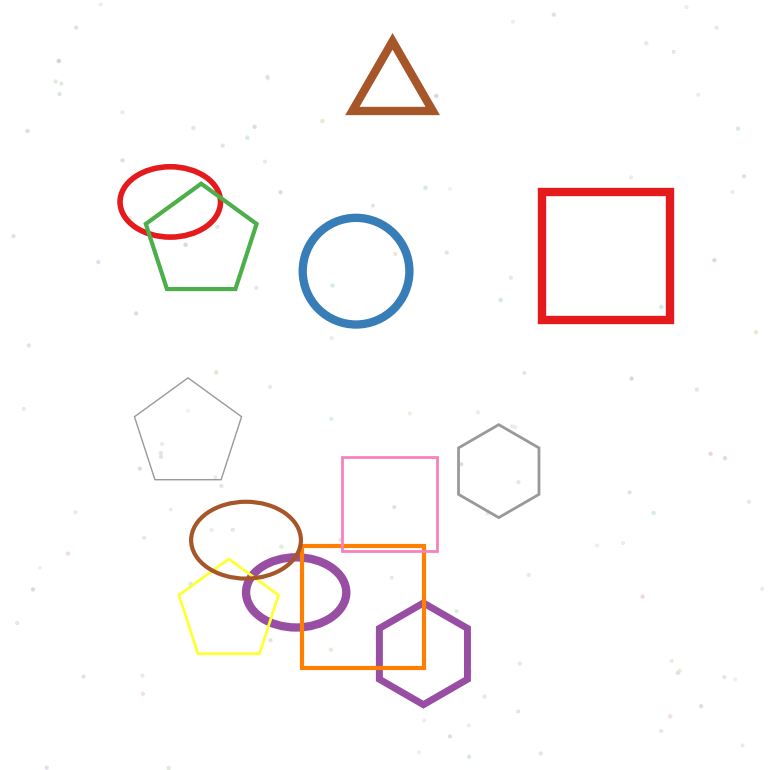[{"shape": "square", "thickness": 3, "radius": 0.42, "center": [0.787, 0.667]}, {"shape": "oval", "thickness": 2, "radius": 0.33, "center": [0.221, 0.738]}, {"shape": "circle", "thickness": 3, "radius": 0.35, "center": [0.462, 0.648]}, {"shape": "pentagon", "thickness": 1.5, "radius": 0.38, "center": [0.261, 0.686]}, {"shape": "hexagon", "thickness": 2.5, "radius": 0.33, "center": [0.55, 0.151]}, {"shape": "oval", "thickness": 3, "radius": 0.33, "center": [0.385, 0.231]}, {"shape": "square", "thickness": 1.5, "radius": 0.4, "center": [0.472, 0.212]}, {"shape": "pentagon", "thickness": 1, "radius": 0.34, "center": [0.297, 0.206]}, {"shape": "triangle", "thickness": 3, "radius": 0.3, "center": [0.51, 0.886]}, {"shape": "oval", "thickness": 1.5, "radius": 0.36, "center": [0.32, 0.298]}, {"shape": "square", "thickness": 1, "radius": 0.31, "center": [0.506, 0.345]}, {"shape": "hexagon", "thickness": 1, "radius": 0.3, "center": [0.648, 0.388]}, {"shape": "pentagon", "thickness": 0.5, "radius": 0.37, "center": [0.244, 0.436]}]